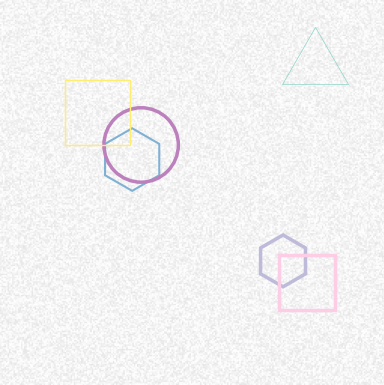[{"shape": "triangle", "thickness": 0.5, "radius": 0.5, "center": [0.82, 0.83]}, {"shape": "hexagon", "thickness": 2.5, "radius": 0.34, "center": [0.735, 0.322]}, {"shape": "hexagon", "thickness": 1.5, "radius": 0.41, "center": [0.343, 0.586]}, {"shape": "square", "thickness": 2.5, "radius": 0.36, "center": [0.797, 0.266]}, {"shape": "circle", "thickness": 2.5, "radius": 0.48, "center": [0.367, 0.623]}, {"shape": "square", "thickness": 1, "radius": 0.42, "center": [0.254, 0.707]}]